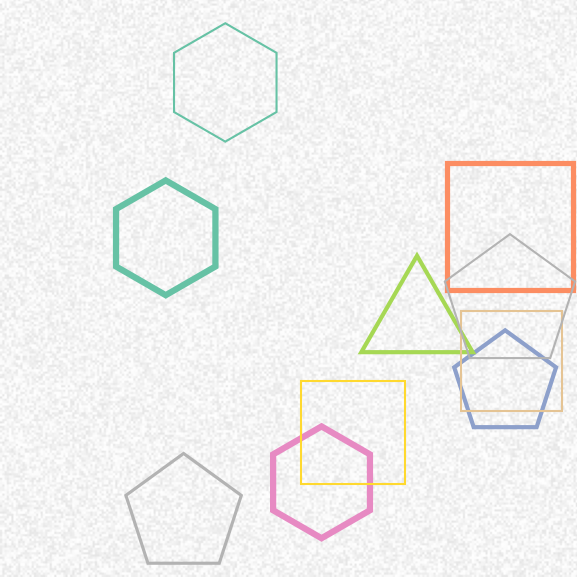[{"shape": "hexagon", "thickness": 1, "radius": 0.51, "center": [0.39, 0.856]}, {"shape": "hexagon", "thickness": 3, "radius": 0.5, "center": [0.287, 0.587]}, {"shape": "square", "thickness": 2.5, "radius": 0.55, "center": [0.883, 0.607]}, {"shape": "pentagon", "thickness": 2, "radius": 0.46, "center": [0.875, 0.334]}, {"shape": "hexagon", "thickness": 3, "radius": 0.48, "center": [0.557, 0.164]}, {"shape": "triangle", "thickness": 2, "radius": 0.56, "center": [0.722, 0.445]}, {"shape": "square", "thickness": 1, "radius": 0.45, "center": [0.611, 0.25]}, {"shape": "square", "thickness": 1, "radius": 0.43, "center": [0.886, 0.375]}, {"shape": "pentagon", "thickness": 1, "radius": 0.59, "center": [0.883, 0.475]}, {"shape": "pentagon", "thickness": 1.5, "radius": 0.53, "center": [0.318, 0.109]}]